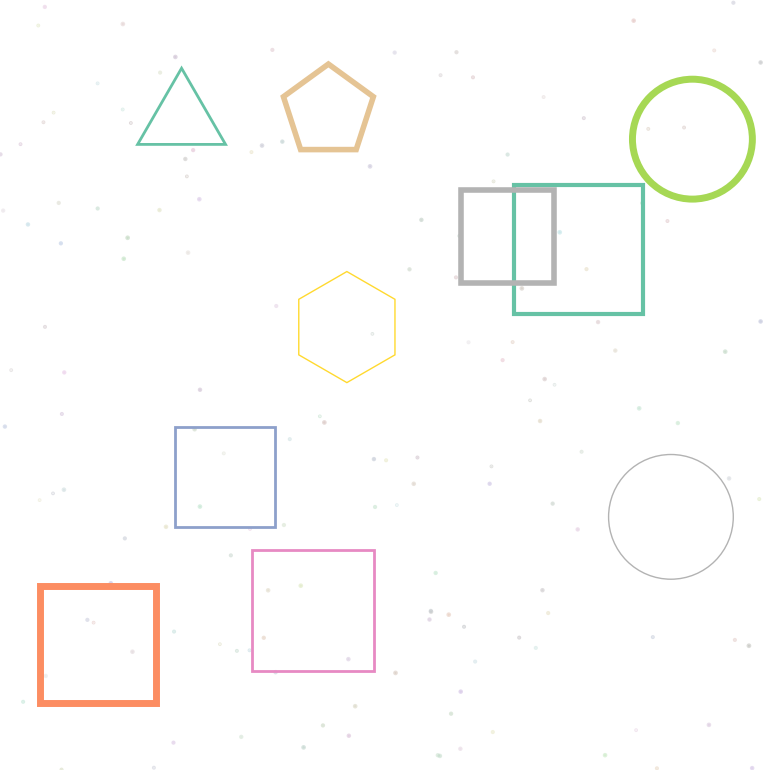[{"shape": "triangle", "thickness": 1, "radius": 0.33, "center": [0.236, 0.845]}, {"shape": "square", "thickness": 1.5, "radius": 0.42, "center": [0.751, 0.676]}, {"shape": "square", "thickness": 2.5, "radius": 0.38, "center": [0.127, 0.163]}, {"shape": "square", "thickness": 1, "radius": 0.33, "center": [0.292, 0.381]}, {"shape": "square", "thickness": 1, "radius": 0.4, "center": [0.406, 0.207]}, {"shape": "circle", "thickness": 2.5, "radius": 0.39, "center": [0.899, 0.819]}, {"shape": "hexagon", "thickness": 0.5, "radius": 0.36, "center": [0.45, 0.575]}, {"shape": "pentagon", "thickness": 2, "radius": 0.31, "center": [0.427, 0.855]}, {"shape": "circle", "thickness": 0.5, "radius": 0.4, "center": [0.871, 0.329]}, {"shape": "square", "thickness": 2, "radius": 0.3, "center": [0.659, 0.693]}]